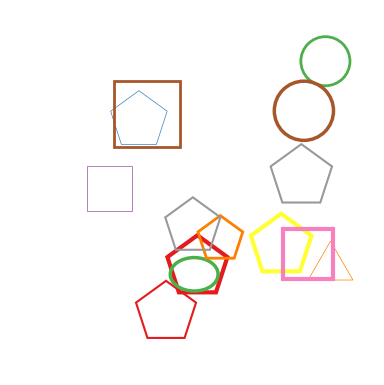[{"shape": "pentagon", "thickness": 1.5, "radius": 0.41, "center": [0.431, 0.189]}, {"shape": "pentagon", "thickness": 3, "radius": 0.41, "center": [0.513, 0.307]}, {"shape": "pentagon", "thickness": 0.5, "radius": 0.39, "center": [0.361, 0.687]}, {"shape": "oval", "thickness": 2.5, "radius": 0.31, "center": [0.504, 0.288]}, {"shape": "circle", "thickness": 2, "radius": 0.32, "center": [0.845, 0.841]}, {"shape": "square", "thickness": 0.5, "radius": 0.29, "center": [0.285, 0.511]}, {"shape": "triangle", "thickness": 0.5, "radius": 0.34, "center": [0.858, 0.306]}, {"shape": "pentagon", "thickness": 2, "radius": 0.31, "center": [0.572, 0.379]}, {"shape": "pentagon", "thickness": 3, "radius": 0.41, "center": [0.73, 0.362]}, {"shape": "circle", "thickness": 2.5, "radius": 0.38, "center": [0.789, 0.712]}, {"shape": "square", "thickness": 2, "radius": 0.43, "center": [0.381, 0.704]}, {"shape": "square", "thickness": 3, "radius": 0.32, "center": [0.8, 0.34]}, {"shape": "pentagon", "thickness": 1.5, "radius": 0.42, "center": [0.783, 0.542]}, {"shape": "pentagon", "thickness": 1.5, "radius": 0.38, "center": [0.501, 0.412]}]